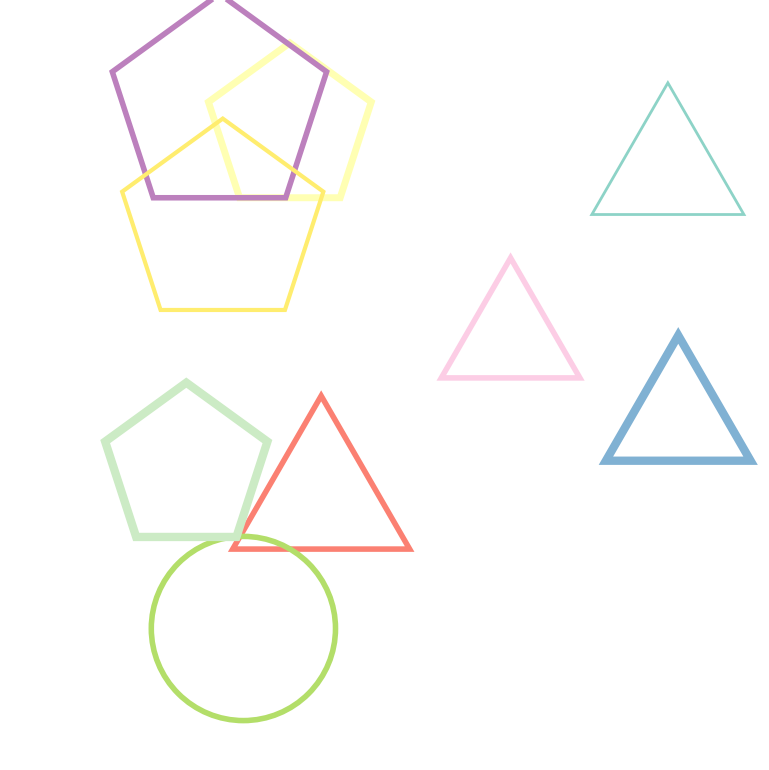[{"shape": "triangle", "thickness": 1, "radius": 0.57, "center": [0.867, 0.778]}, {"shape": "pentagon", "thickness": 2.5, "radius": 0.56, "center": [0.376, 0.833]}, {"shape": "triangle", "thickness": 2, "radius": 0.66, "center": [0.417, 0.353]}, {"shape": "triangle", "thickness": 3, "radius": 0.54, "center": [0.881, 0.456]}, {"shape": "circle", "thickness": 2, "radius": 0.6, "center": [0.316, 0.184]}, {"shape": "triangle", "thickness": 2, "radius": 0.52, "center": [0.663, 0.561]}, {"shape": "pentagon", "thickness": 2, "radius": 0.73, "center": [0.285, 0.862]}, {"shape": "pentagon", "thickness": 3, "radius": 0.55, "center": [0.242, 0.392]}, {"shape": "pentagon", "thickness": 1.5, "radius": 0.69, "center": [0.289, 0.709]}]